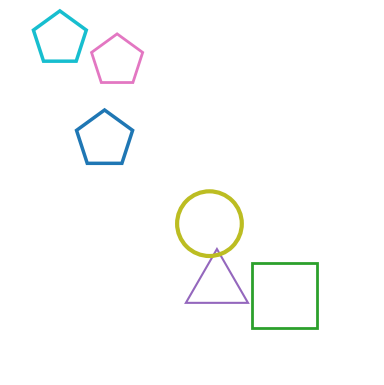[{"shape": "pentagon", "thickness": 2.5, "radius": 0.38, "center": [0.272, 0.638]}, {"shape": "square", "thickness": 2, "radius": 0.42, "center": [0.739, 0.232]}, {"shape": "triangle", "thickness": 1.5, "radius": 0.47, "center": [0.563, 0.26]}, {"shape": "pentagon", "thickness": 2, "radius": 0.35, "center": [0.304, 0.842]}, {"shape": "circle", "thickness": 3, "radius": 0.42, "center": [0.544, 0.419]}, {"shape": "pentagon", "thickness": 2.5, "radius": 0.36, "center": [0.155, 0.899]}]